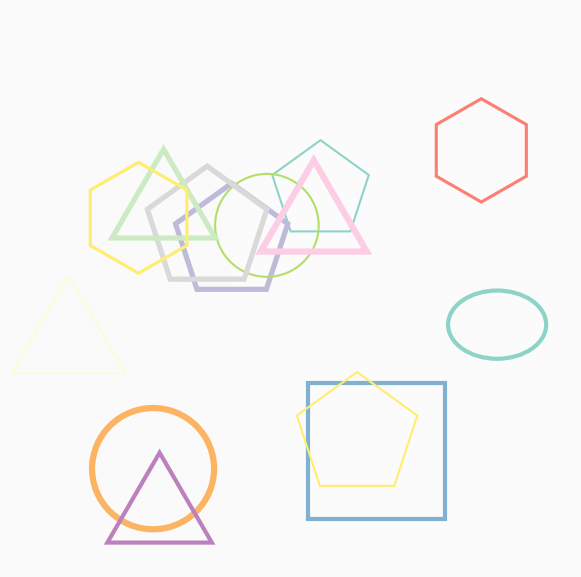[{"shape": "oval", "thickness": 2, "radius": 0.42, "center": [0.855, 0.437]}, {"shape": "pentagon", "thickness": 1, "radius": 0.44, "center": [0.551, 0.669]}, {"shape": "triangle", "thickness": 0.5, "radius": 0.57, "center": [0.118, 0.409]}, {"shape": "pentagon", "thickness": 2.5, "radius": 0.51, "center": [0.399, 0.58]}, {"shape": "hexagon", "thickness": 1.5, "radius": 0.45, "center": [0.828, 0.739]}, {"shape": "square", "thickness": 2, "radius": 0.59, "center": [0.647, 0.218]}, {"shape": "circle", "thickness": 3, "radius": 0.52, "center": [0.263, 0.188]}, {"shape": "circle", "thickness": 1, "radius": 0.45, "center": [0.459, 0.609]}, {"shape": "triangle", "thickness": 3, "radius": 0.53, "center": [0.54, 0.616]}, {"shape": "pentagon", "thickness": 2.5, "radius": 0.54, "center": [0.356, 0.603]}, {"shape": "triangle", "thickness": 2, "radius": 0.52, "center": [0.275, 0.111]}, {"shape": "triangle", "thickness": 2.5, "radius": 0.51, "center": [0.281, 0.638]}, {"shape": "hexagon", "thickness": 1.5, "radius": 0.48, "center": [0.238, 0.622]}, {"shape": "pentagon", "thickness": 1, "radius": 0.54, "center": [0.614, 0.246]}]